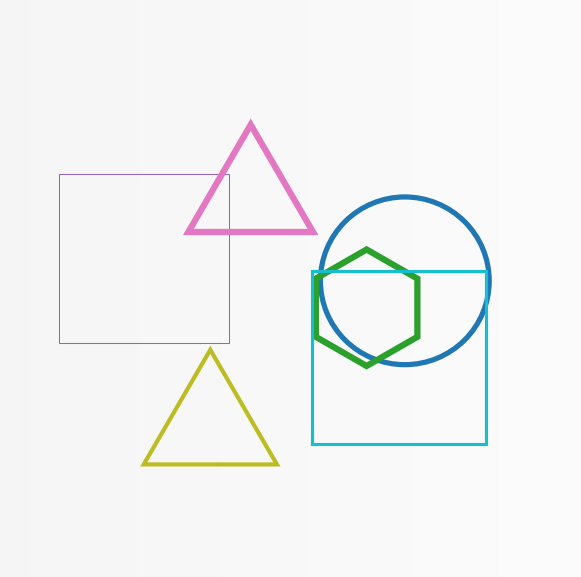[{"shape": "circle", "thickness": 2.5, "radius": 0.73, "center": [0.696, 0.513]}, {"shape": "hexagon", "thickness": 3, "radius": 0.5, "center": [0.631, 0.466]}, {"shape": "square", "thickness": 0.5, "radius": 0.73, "center": [0.248, 0.551]}, {"shape": "triangle", "thickness": 3, "radius": 0.62, "center": [0.431, 0.659]}, {"shape": "triangle", "thickness": 2, "radius": 0.66, "center": [0.362, 0.261]}, {"shape": "square", "thickness": 1.5, "radius": 0.75, "center": [0.686, 0.379]}]